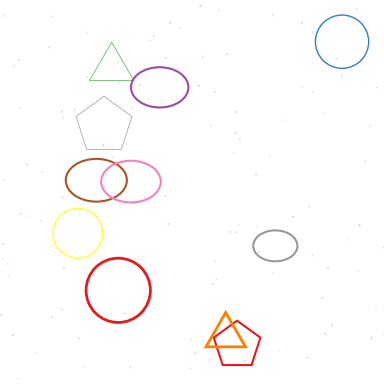[{"shape": "circle", "thickness": 2, "radius": 0.42, "center": [0.307, 0.246]}, {"shape": "pentagon", "thickness": 1.5, "radius": 0.32, "center": [0.616, 0.103]}, {"shape": "circle", "thickness": 1, "radius": 0.35, "center": [0.888, 0.892]}, {"shape": "triangle", "thickness": 0.5, "radius": 0.33, "center": [0.29, 0.824]}, {"shape": "oval", "thickness": 1.5, "radius": 0.37, "center": [0.415, 0.773]}, {"shape": "triangle", "thickness": 2, "radius": 0.3, "center": [0.586, 0.129]}, {"shape": "circle", "thickness": 1, "radius": 0.32, "center": [0.202, 0.394]}, {"shape": "oval", "thickness": 1.5, "radius": 0.4, "center": [0.25, 0.532]}, {"shape": "oval", "thickness": 1.5, "radius": 0.39, "center": [0.34, 0.528]}, {"shape": "oval", "thickness": 1.5, "radius": 0.29, "center": [0.715, 0.361]}, {"shape": "pentagon", "thickness": 0.5, "radius": 0.38, "center": [0.27, 0.674]}]